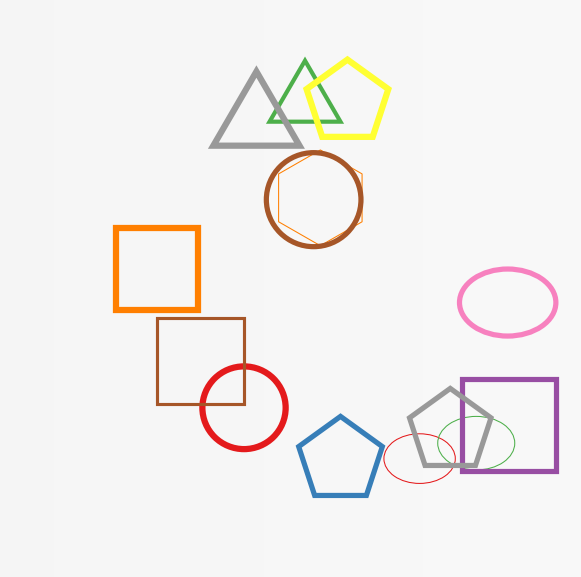[{"shape": "oval", "thickness": 0.5, "radius": 0.31, "center": [0.722, 0.205]}, {"shape": "circle", "thickness": 3, "radius": 0.36, "center": [0.42, 0.293]}, {"shape": "pentagon", "thickness": 2.5, "radius": 0.38, "center": [0.586, 0.202]}, {"shape": "oval", "thickness": 0.5, "radius": 0.33, "center": [0.819, 0.232]}, {"shape": "triangle", "thickness": 2, "radius": 0.35, "center": [0.525, 0.824]}, {"shape": "square", "thickness": 2.5, "radius": 0.4, "center": [0.876, 0.263]}, {"shape": "square", "thickness": 3, "radius": 0.36, "center": [0.27, 0.534]}, {"shape": "hexagon", "thickness": 0.5, "radius": 0.41, "center": [0.551, 0.657]}, {"shape": "pentagon", "thickness": 3, "radius": 0.37, "center": [0.598, 0.822]}, {"shape": "circle", "thickness": 2.5, "radius": 0.41, "center": [0.54, 0.653]}, {"shape": "square", "thickness": 1.5, "radius": 0.37, "center": [0.345, 0.374]}, {"shape": "oval", "thickness": 2.5, "radius": 0.41, "center": [0.873, 0.475]}, {"shape": "pentagon", "thickness": 2.5, "radius": 0.37, "center": [0.775, 0.253]}, {"shape": "triangle", "thickness": 3, "radius": 0.43, "center": [0.441, 0.79]}]